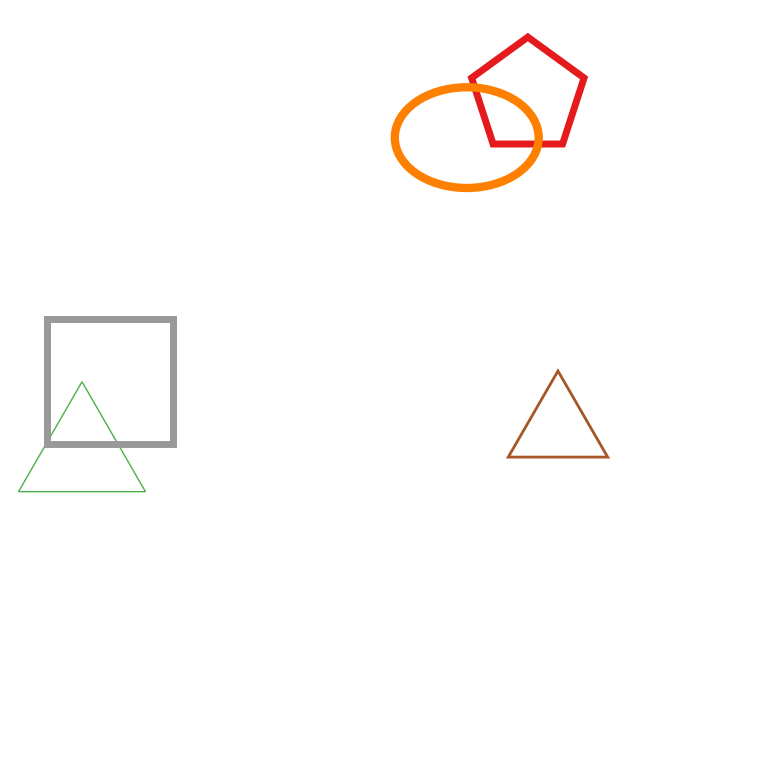[{"shape": "pentagon", "thickness": 2.5, "radius": 0.38, "center": [0.686, 0.875]}, {"shape": "triangle", "thickness": 0.5, "radius": 0.48, "center": [0.107, 0.409]}, {"shape": "oval", "thickness": 3, "radius": 0.47, "center": [0.606, 0.821]}, {"shape": "triangle", "thickness": 1, "radius": 0.37, "center": [0.725, 0.444]}, {"shape": "square", "thickness": 2.5, "radius": 0.41, "center": [0.143, 0.504]}]